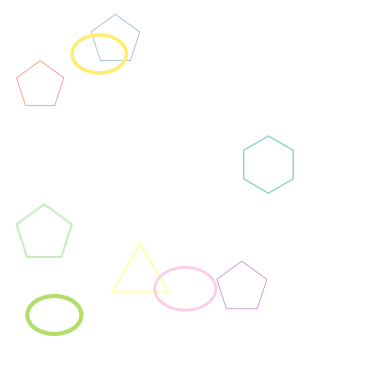[{"shape": "hexagon", "thickness": 1, "radius": 0.37, "center": [0.697, 0.573]}, {"shape": "triangle", "thickness": 1.5, "radius": 0.42, "center": [0.364, 0.284]}, {"shape": "pentagon", "thickness": 0.5, "radius": 0.32, "center": [0.104, 0.778]}, {"shape": "pentagon", "thickness": 0.5, "radius": 0.33, "center": [0.3, 0.896]}, {"shape": "oval", "thickness": 3, "radius": 0.35, "center": [0.141, 0.182]}, {"shape": "oval", "thickness": 2, "radius": 0.4, "center": [0.481, 0.25]}, {"shape": "pentagon", "thickness": 0.5, "radius": 0.34, "center": [0.628, 0.253]}, {"shape": "pentagon", "thickness": 1.5, "radius": 0.38, "center": [0.115, 0.394]}, {"shape": "oval", "thickness": 2.5, "radius": 0.35, "center": [0.258, 0.86]}]